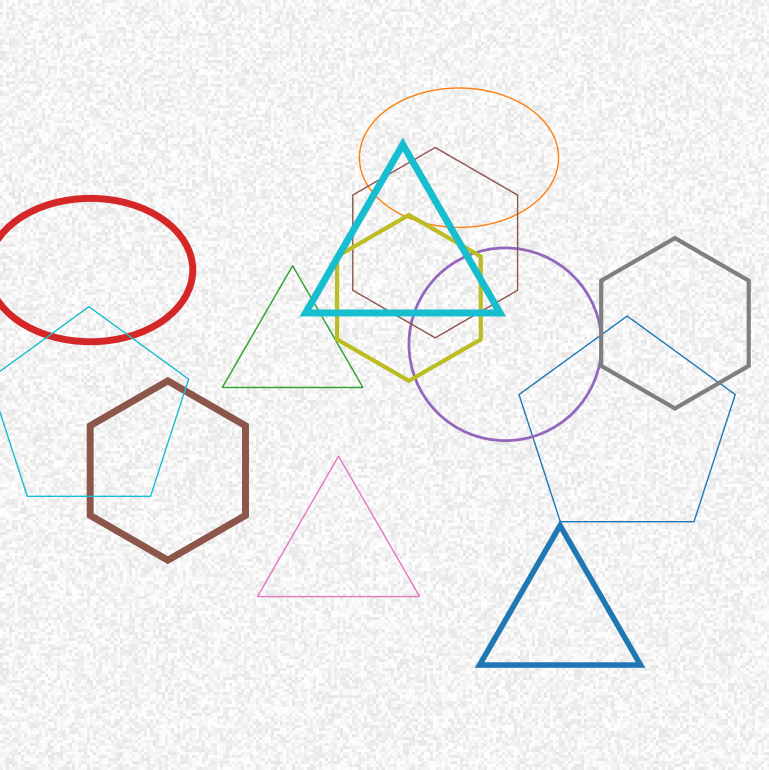[{"shape": "triangle", "thickness": 2, "radius": 0.6, "center": [0.727, 0.197]}, {"shape": "pentagon", "thickness": 0.5, "radius": 0.74, "center": [0.814, 0.442]}, {"shape": "oval", "thickness": 0.5, "radius": 0.65, "center": [0.596, 0.795]}, {"shape": "triangle", "thickness": 0.5, "radius": 0.53, "center": [0.38, 0.549]}, {"shape": "oval", "thickness": 2.5, "radius": 0.66, "center": [0.117, 0.649]}, {"shape": "circle", "thickness": 1, "radius": 0.63, "center": [0.656, 0.553]}, {"shape": "hexagon", "thickness": 2.5, "radius": 0.58, "center": [0.218, 0.389]}, {"shape": "hexagon", "thickness": 0.5, "radius": 0.62, "center": [0.565, 0.685]}, {"shape": "triangle", "thickness": 0.5, "radius": 0.61, "center": [0.44, 0.286]}, {"shape": "hexagon", "thickness": 1.5, "radius": 0.55, "center": [0.877, 0.58]}, {"shape": "hexagon", "thickness": 1.5, "radius": 0.54, "center": [0.531, 0.613]}, {"shape": "pentagon", "thickness": 0.5, "radius": 0.68, "center": [0.115, 0.466]}, {"shape": "triangle", "thickness": 2.5, "radius": 0.73, "center": [0.523, 0.666]}]